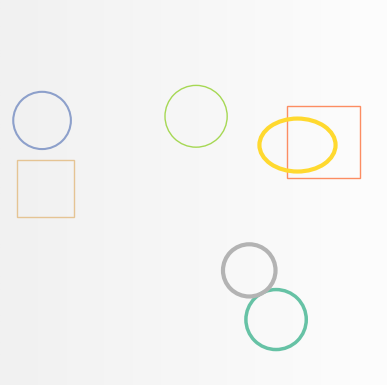[{"shape": "circle", "thickness": 2.5, "radius": 0.39, "center": [0.712, 0.17]}, {"shape": "square", "thickness": 1, "radius": 0.47, "center": [0.835, 0.632]}, {"shape": "circle", "thickness": 1.5, "radius": 0.37, "center": [0.109, 0.687]}, {"shape": "circle", "thickness": 1, "radius": 0.4, "center": [0.506, 0.698]}, {"shape": "oval", "thickness": 3, "radius": 0.49, "center": [0.768, 0.623]}, {"shape": "square", "thickness": 1, "radius": 0.37, "center": [0.117, 0.51]}, {"shape": "circle", "thickness": 3, "radius": 0.34, "center": [0.643, 0.298]}]